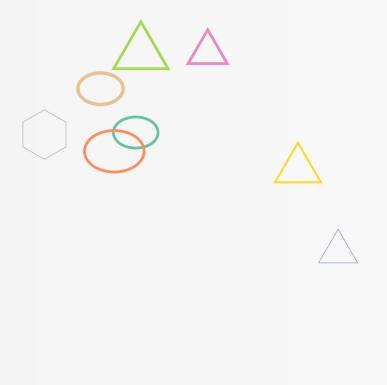[{"shape": "oval", "thickness": 2, "radius": 0.29, "center": [0.35, 0.656]}, {"shape": "oval", "thickness": 2, "radius": 0.38, "center": [0.295, 0.607]}, {"shape": "triangle", "thickness": 0.5, "radius": 0.29, "center": [0.873, 0.346]}, {"shape": "triangle", "thickness": 2, "radius": 0.29, "center": [0.536, 0.864]}, {"shape": "triangle", "thickness": 2, "radius": 0.41, "center": [0.364, 0.862]}, {"shape": "triangle", "thickness": 1.5, "radius": 0.34, "center": [0.769, 0.561]}, {"shape": "oval", "thickness": 2.5, "radius": 0.29, "center": [0.259, 0.77]}, {"shape": "hexagon", "thickness": 0.5, "radius": 0.32, "center": [0.115, 0.651]}]